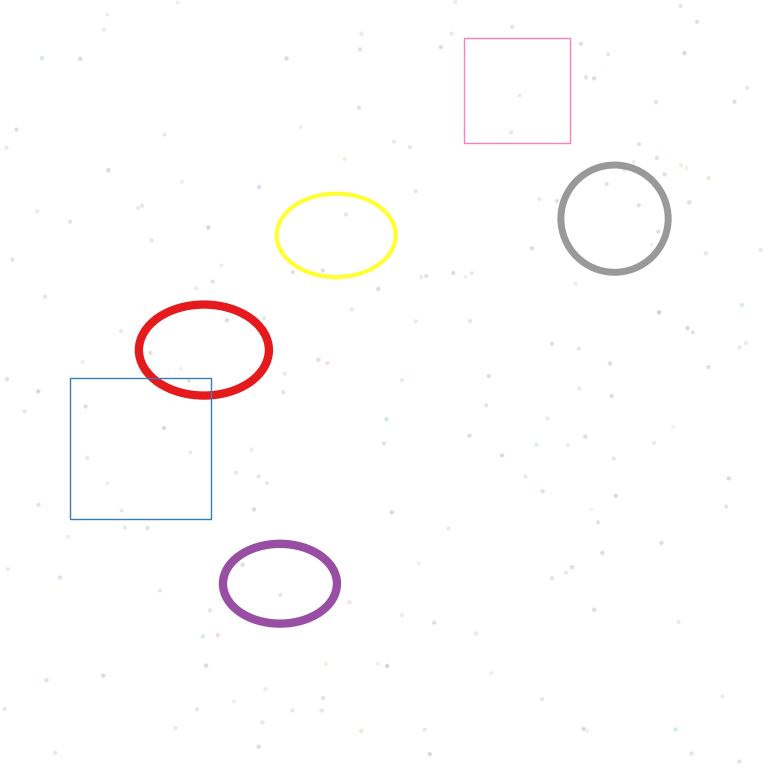[{"shape": "oval", "thickness": 3, "radius": 0.42, "center": [0.265, 0.545]}, {"shape": "square", "thickness": 0.5, "radius": 0.46, "center": [0.182, 0.418]}, {"shape": "oval", "thickness": 3, "radius": 0.37, "center": [0.364, 0.242]}, {"shape": "oval", "thickness": 1.5, "radius": 0.39, "center": [0.437, 0.694]}, {"shape": "square", "thickness": 0.5, "radius": 0.34, "center": [0.671, 0.882]}, {"shape": "circle", "thickness": 2.5, "radius": 0.35, "center": [0.798, 0.716]}]